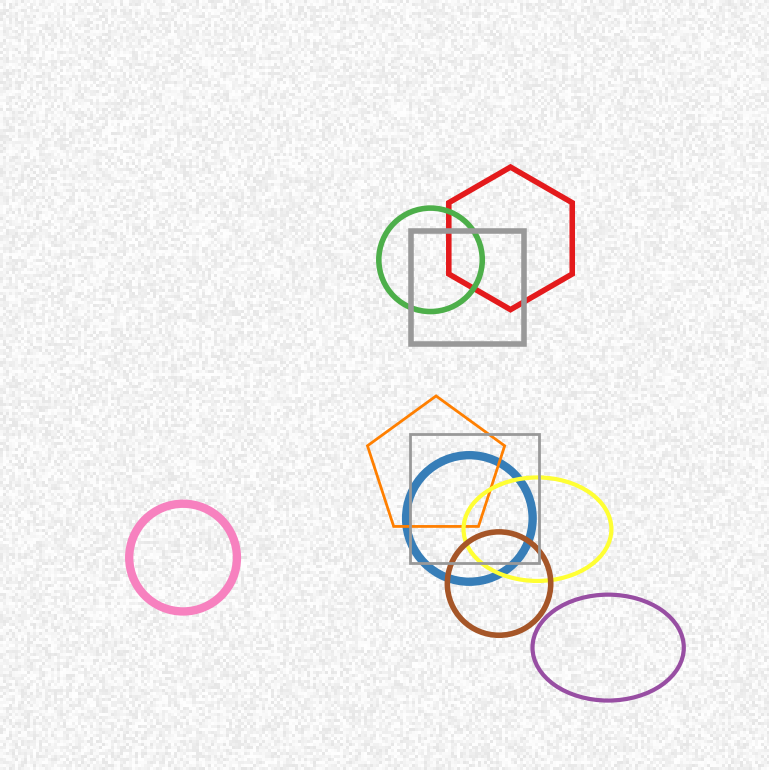[{"shape": "hexagon", "thickness": 2, "radius": 0.46, "center": [0.663, 0.69]}, {"shape": "circle", "thickness": 3, "radius": 0.41, "center": [0.61, 0.327]}, {"shape": "circle", "thickness": 2, "radius": 0.34, "center": [0.559, 0.663]}, {"shape": "oval", "thickness": 1.5, "radius": 0.49, "center": [0.79, 0.159]}, {"shape": "pentagon", "thickness": 1, "radius": 0.47, "center": [0.566, 0.392]}, {"shape": "oval", "thickness": 1.5, "radius": 0.48, "center": [0.698, 0.313]}, {"shape": "circle", "thickness": 2, "radius": 0.34, "center": [0.648, 0.242]}, {"shape": "circle", "thickness": 3, "radius": 0.35, "center": [0.238, 0.276]}, {"shape": "square", "thickness": 2, "radius": 0.37, "center": [0.607, 0.626]}, {"shape": "square", "thickness": 1, "radius": 0.42, "center": [0.617, 0.353]}]